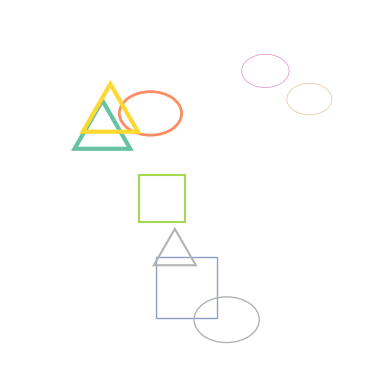[{"shape": "triangle", "thickness": 3, "radius": 0.42, "center": [0.266, 0.655]}, {"shape": "oval", "thickness": 2, "radius": 0.4, "center": [0.391, 0.705]}, {"shape": "square", "thickness": 1, "radius": 0.4, "center": [0.484, 0.254]}, {"shape": "oval", "thickness": 0.5, "radius": 0.31, "center": [0.689, 0.816]}, {"shape": "square", "thickness": 1.5, "radius": 0.3, "center": [0.421, 0.485]}, {"shape": "triangle", "thickness": 3, "radius": 0.41, "center": [0.287, 0.699]}, {"shape": "oval", "thickness": 0.5, "radius": 0.29, "center": [0.804, 0.743]}, {"shape": "oval", "thickness": 1, "radius": 0.42, "center": [0.589, 0.17]}, {"shape": "triangle", "thickness": 1.5, "radius": 0.31, "center": [0.454, 0.343]}]